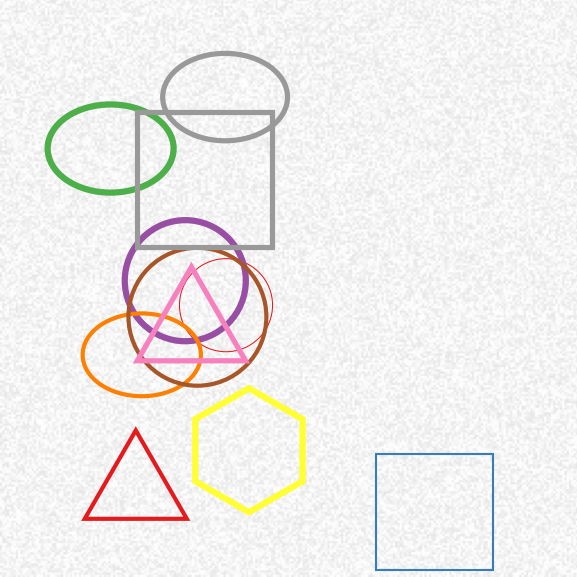[{"shape": "circle", "thickness": 0.5, "radius": 0.4, "center": [0.391, 0.471]}, {"shape": "triangle", "thickness": 2, "radius": 0.51, "center": [0.235, 0.152]}, {"shape": "square", "thickness": 1, "radius": 0.5, "center": [0.752, 0.113]}, {"shape": "oval", "thickness": 3, "radius": 0.55, "center": [0.192, 0.742]}, {"shape": "circle", "thickness": 3, "radius": 0.52, "center": [0.321, 0.513]}, {"shape": "oval", "thickness": 2, "radius": 0.51, "center": [0.246, 0.385]}, {"shape": "hexagon", "thickness": 3, "radius": 0.54, "center": [0.431, 0.22]}, {"shape": "circle", "thickness": 2, "radius": 0.6, "center": [0.342, 0.451]}, {"shape": "triangle", "thickness": 2.5, "radius": 0.54, "center": [0.331, 0.429]}, {"shape": "square", "thickness": 2.5, "radius": 0.58, "center": [0.354, 0.688]}, {"shape": "oval", "thickness": 2.5, "radius": 0.54, "center": [0.39, 0.831]}]